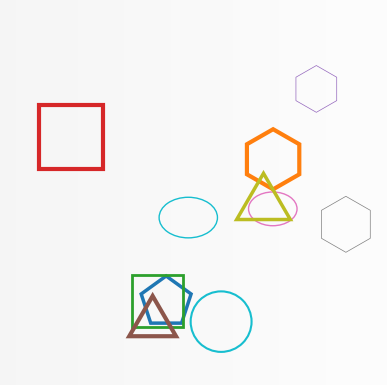[{"shape": "pentagon", "thickness": 2.5, "radius": 0.34, "center": [0.429, 0.215]}, {"shape": "hexagon", "thickness": 3, "radius": 0.39, "center": [0.705, 0.586]}, {"shape": "square", "thickness": 2, "radius": 0.33, "center": [0.407, 0.218]}, {"shape": "square", "thickness": 3, "radius": 0.42, "center": [0.183, 0.643]}, {"shape": "hexagon", "thickness": 0.5, "radius": 0.3, "center": [0.816, 0.769]}, {"shape": "triangle", "thickness": 3, "radius": 0.35, "center": [0.394, 0.162]}, {"shape": "oval", "thickness": 1, "radius": 0.31, "center": [0.704, 0.458]}, {"shape": "hexagon", "thickness": 0.5, "radius": 0.36, "center": [0.893, 0.417]}, {"shape": "triangle", "thickness": 2.5, "radius": 0.4, "center": [0.68, 0.47]}, {"shape": "circle", "thickness": 1.5, "radius": 0.39, "center": [0.571, 0.165]}, {"shape": "oval", "thickness": 1, "radius": 0.38, "center": [0.486, 0.435]}]